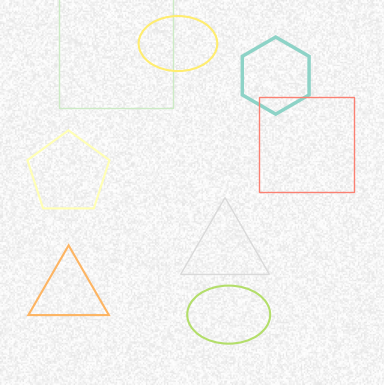[{"shape": "hexagon", "thickness": 2.5, "radius": 0.5, "center": [0.716, 0.804]}, {"shape": "pentagon", "thickness": 1.5, "radius": 0.56, "center": [0.178, 0.549]}, {"shape": "square", "thickness": 1, "radius": 0.62, "center": [0.796, 0.625]}, {"shape": "triangle", "thickness": 1.5, "radius": 0.6, "center": [0.178, 0.242]}, {"shape": "oval", "thickness": 1.5, "radius": 0.54, "center": [0.594, 0.183]}, {"shape": "triangle", "thickness": 1, "radius": 0.67, "center": [0.584, 0.354]}, {"shape": "square", "thickness": 1, "radius": 0.74, "center": [0.301, 0.868]}, {"shape": "oval", "thickness": 1.5, "radius": 0.51, "center": [0.462, 0.887]}]